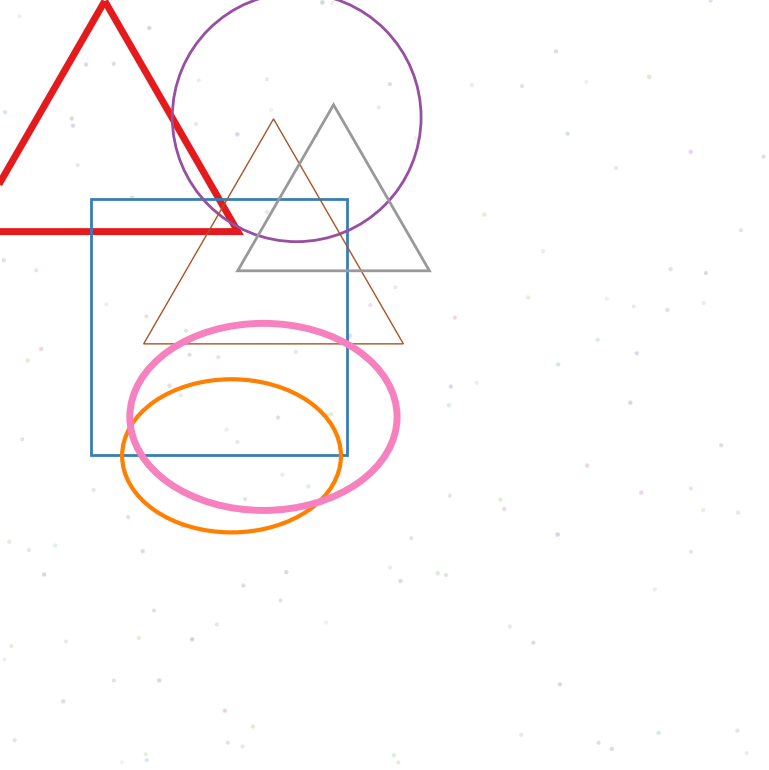[{"shape": "triangle", "thickness": 2.5, "radius": 1.0, "center": [0.136, 0.799]}, {"shape": "square", "thickness": 1, "radius": 0.83, "center": [0.284, 0.575]}, {"shape": "circle", "thickness": 1, "radius": 0.81, "center": [0.385, 0.848]}, {"shape": "oval", "thickness": 1.5, "radius": 0.71, "center": [0.301, 0.408]}, {"shape": "triangle", "thickness": 0.5, "radius": 0.97, "center": [0.355, 0.651]}, {"shape": "oval", "thickness": 2.5, "radius": 0.87, "center": [0.342, 0.459]}, {"shape": "triangle", "thickness": 1, "radius": 0.72, "center": [0.433, 0.72]}]